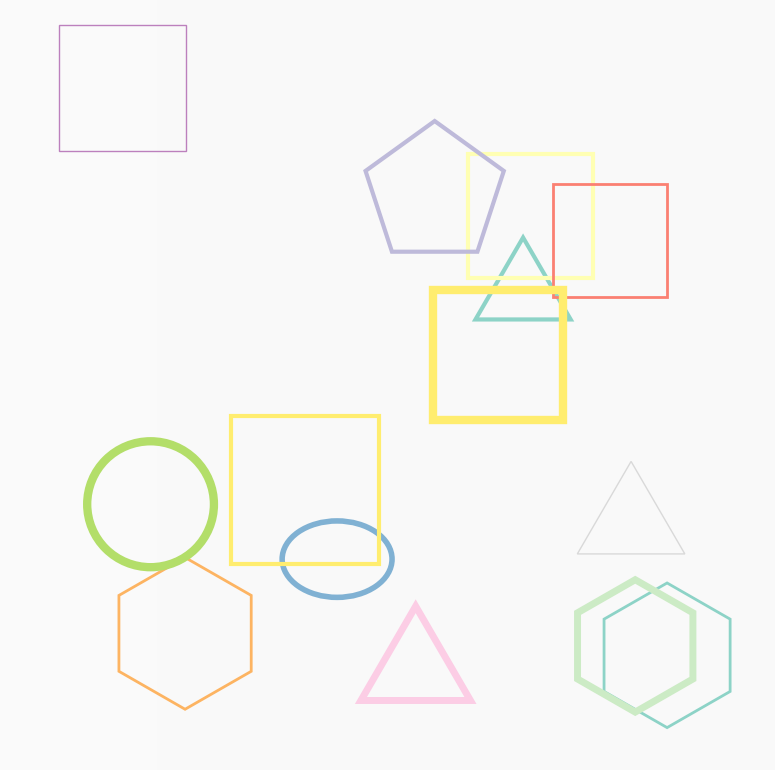[{"shape": "triangle", "thickness": 1.5, "radius": 0.35, "center": [0.675, 0.621]}, {"shape": "hexagon", "thickness": 1, "radius": 0.47, "center": [0.861, 0.149]}, {"shape": "square", "thickness": 1.5, "radius": 0.4, "center": [0.684, 0.719]}, {"shape": "pentagon", "thickness": 1.5, "radius": 0.47, "center": [0.561, 0.749]}, {"shape": "square", "thickness": 1, "radius": 0.37, "center": [0.787, 0.688]}, {"shape": "oval", "thickness": 2, "radius": 0.35, "center": [0.435, 0.274]}, {"shape": "hexagon", "thickness": 1, "radius": 0.49, "center": [0.239, 0.177]}, {"shape": "circle", "thickness": 3, "radius": 0.41, "center": [0.194, 0.345]}, {"shape": "triangle", "thickness": 2.5, "radius": 0.41, "center": [0.536, 0.131]}, {"shape": "triangle", "thickness": 0.5, "radius": 0.4, "center": [0.814, 0.321]}, {"shape": "square", "thickness": 0.5, "radius": 0.41, "center": [0.158, 0.886]}, {"shape": "hexagon", "thickness": 2.5, "radius": 0.43, "center": [0.82, 0.161]}, {"shape": "square", "thickness": 1.5, "radius": 0.48, "center": [0.394, 0.364]}, {"shape": "square", "thickness": 3, "radius": 0.42, "center": [0.642, 0.539]}]